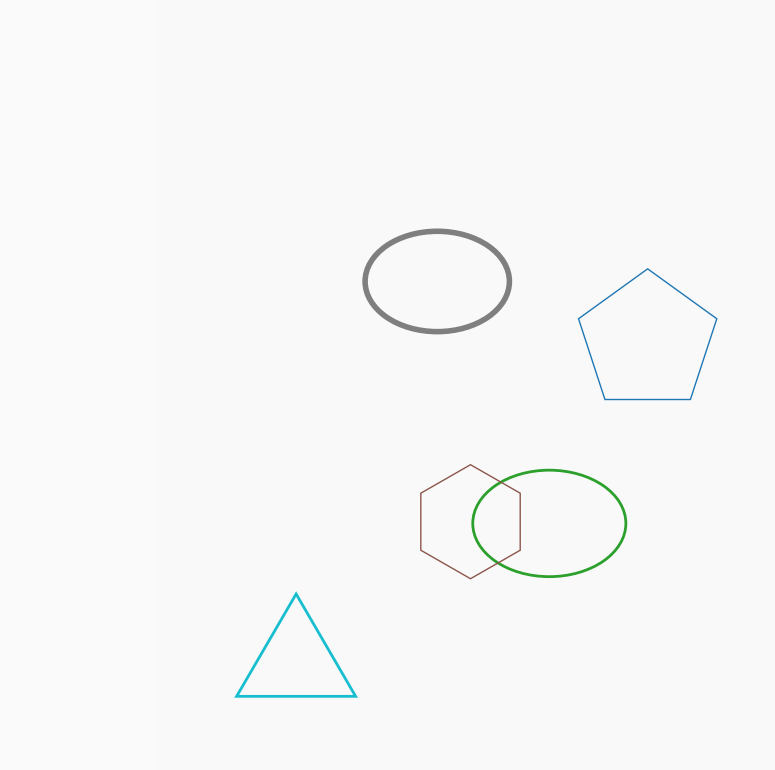[{"shape": "pentagon", "thickness": 0.5, "radius": 0.47, "center": [0.836, 0.557]}, {"shape": "oval", "thickness": 1, "radius": 0.49, "center": [0.709, 0.32]}, {"shape": "hexagon", "thickness": 0.5, "radius": 0.37, "center": [0.607, 0.322]}, {"shape": "oval", "thickness": 2, "radius": 0.47, "center": [0.564, 0.634]}, {"shape": "triangle", "thickness": 1, "radius": 0.44, "center": [0.382, 0.14]}]